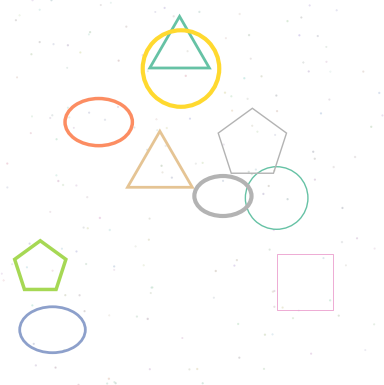[{"shape": "circle", "thickness": 1, "radius": 0.41, "center": [0.719, 0.486]}, {"shape": "triangle", "thickness": 2, "radius": 0.45, "center": [0.466, 0.868]}, {"shape": "oval", "thickness": 2.5, "radius": 0.44, "center": [0.256, 0.683]}, {"shape": "oval", "thickness": 2, "radius": 0.43, "center": [0.136, 0.144]}, {"shape": "square", "thickness": 0.5, "radius": 0.36, "center": [0.792, 0.268]}, {"shape": "pentagon", "thickness": 2.5, "radius": 0.35, "center": [0.105, 0.305]}, {"shape": "circle", "thickness": 3, "radius": 0.5, "center": [0.47, 0.822]}, {"shape": "triangle", "thickness": 2, "radius": 0.49, "center": [0.415, 0.562]}, {"shape": "oval", "thickness": 3, "radius": 0.37, "center": [0.579, 0.491]}, {"shape": "pentagon", "thickness": 1, "radius": 0.47, "center": [0.655, 0.625]}]